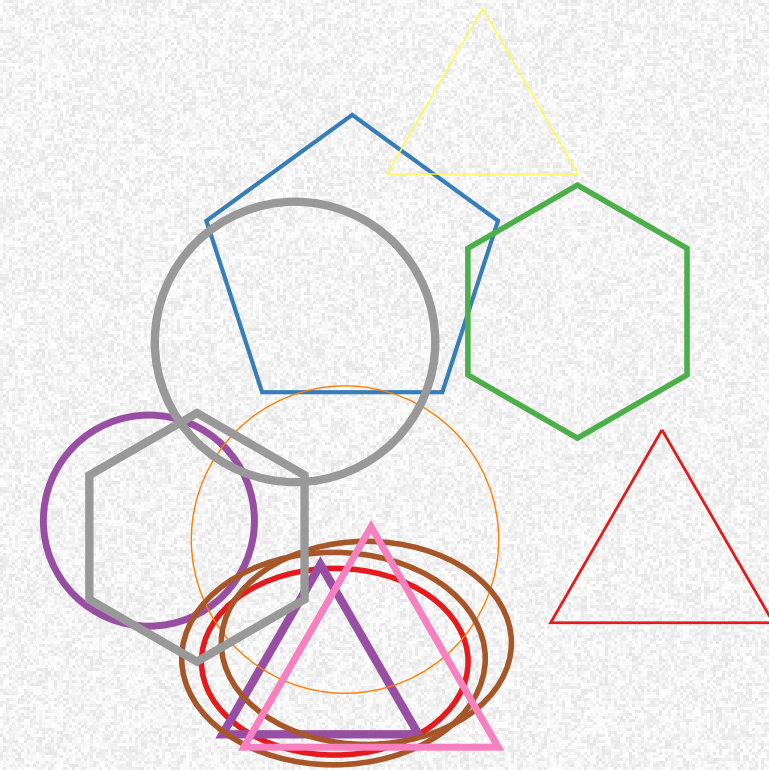[{"shape": "triangle", "thickness": 1, "radius": 0.84, "center": [0.86, 0.275]}, {"shape": "oval", "thickness": 2, "radius": 0.87, "center": [0.435, 0.141]}, {"shape": "pentagon", "thickness": 1.5, "radius": 1.0, "center": [0.457, 0.652]}, {"shape": "hexagon", "thickness": 2, "radius": 0.82, "center": [0.75, 0.595]}, {"shape": "circle", "thickness": 2.5, "radius": 0.69, "center": [0.193, 0.324]}, {"shape": "triangle", "thickness": 3, "radius": 0.73, "center": [0.416, 0.12]}, {"shape": "circle", "thickness": 0.5, "radius": 1.0, "center": [0.448, 0.299]}, {"shape": "triangle", "thickness": 0.5, "radius": 0.72, "center": [0.627, 0.846]}, {"shape": "oval", "thickness": 2, "radius": 0.94, "center": [0.476, 0.165]}, {"shape": "oval", "thickness": 2, "radius": 0.99, "center": [0.433, 0.145]}, {"shape": "triangle", "thickness": 2.5, "radius": 0.95, "center": [0.482, 0.125]}, {"shape": "circle", "thickness": 3, "radius": 0.91, "center": [0.383, 0.556]}, {"shape": "hexagon", "thickness": 3, "radius": 0.81, "center": [0.256, 0.302]}]